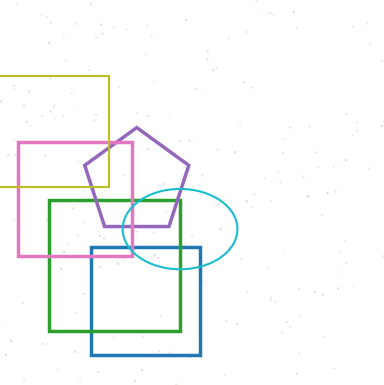[{"shape": "square", "thickness": 2.5, "radius": 0.7, "center": [0.377, 0.218]}, {"shape": "square", "thickness": 2.5, "radius": 0.85, "center": [0.297, 0.311]}, {"shape": "pentagon", "thickness": 2.5, "radius": 0.71, "center": [0.355, 0.527]}, {"shape": "square", "thickness": 2.5, "radius": 0.74, "center": [0.195, 0.483]}, {"shape": "square", "thickness": 1.5, "radius": 0.72, "center": [0.139, 0.658]}, {"shape": "oval", "thickness": 1.5, "radius": 0.75, "center": [0.468, 0.405]}]